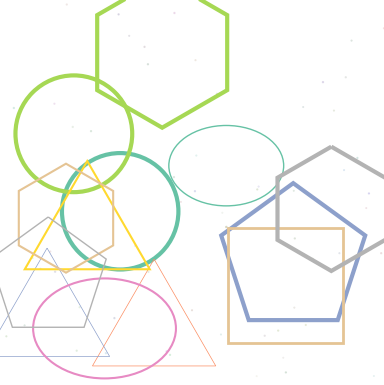[{"shape": "oval", "thickness": 1, "radius": 0.75, "center": [0.588, 0.57]}, {"shape": "circle", "thickness": 3, "radius": 0.76, "center": [0.312, 0.451]}, {"shape": "triangle", "thickness": 0.5, "radius": 0.92, "center": [0.4, 0.142]}, {"shape": "pentagon", "thickness": 3, "radius": 0.98, "center": [0.762, 0.328]}, {"shape": "triangle", "thickness": 0.5, "radius": 0.94, "center": [0.122, 0.168]}, {"shape": "oval", "thickness": 1.5, "radius": 0.93, "center": [0.272, 0.147]}, {"shape": "circle", "thickness": 3, "radius": 0.76, "center": [0.192, 0.653]}, {"shape": "hexagon", "thickness": 3, "radius": 0.97, "center": [0.421, 0.863]}, {"shape": "triangle", "thickness": 1.5, "radius": 0.94, "center": [0.227, 0.394]}, {"shape": "hexagon", "thickness": 1.5, "radius": 0.71, "center": [0.171, 0.433]}, {"shape": "square", "thickness": 2, "radius": 0.75, "center": [0.742, 0.258]}, {"shape": "pentagon", "thickness": 1, "radius": 0.79, "center": [0.125, 0.278]}, {"shape": "hexagon", "thickness": 3, "radius": 0.81, "center": [0.861, 0.458]}]